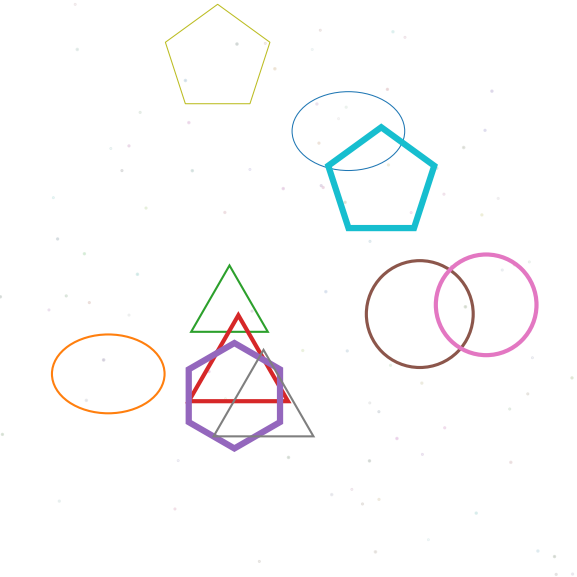[{"shape": "oval", "thickness": 0.5, "radius": 0.49, "center": [0.603, 0.772]}, {"shape": "oval", "thickness": 1, "radius": 0.49, "center": [0.187, 0.352]}, {"shape": "triangle", "thickness": 1, "radius": 0.38, "center": [0.397, 0.463]}, {"shape": "triangle", "thickness": 2, "radius": 0.5, "center": [0.413, 0.354]}, {"shape": "hexagon", "thickness": 3, "radius": 0.46, "center": [0.406, 0.314]}, {"shape": "circle", "thickness": 1.5, "radius": 0.46, "center": [0.727, 0.455]}, {"shape": "circle", "thickness": 2, "radius": 0.44, "center": [0.842, 0.471]}, {"shape": "triangle", "thickness": 1, "radius": 0.5, "center": [0.456, 0.293]}, {"shape": "pentagon", "thickness": 0.5, "radius": 0.48, "center": [0.377, 0.897]}, {"shape": "pentagon", "thickness": 3, "radius": 0.48, "center": [0.66, 0.682]}]